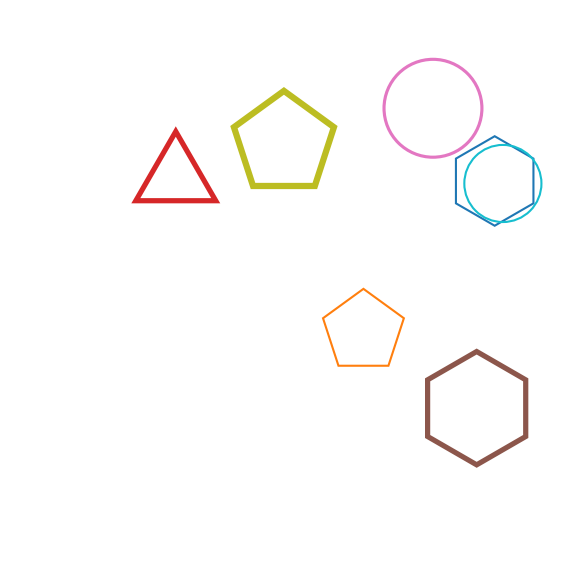[{"shape": "hexagon", "thickness": 1, "radius": 0.39, "center": [0.857, 0.686]}, {"shape": "pentagon", "thickness": 1, "radius": 0.37, "center": [0.629, 0.425]}, {"shape": "triangle", "thickness": 2.5, "radius": 0.4, "center": [0.304, 0.692]}, {"shape": "hexagon", "thickness": 2.5, "radius": 0.49, "center": [0.825, 0.292]}, {"shape": "circle", "thickness": 1.5, "radius": 0.42, "center": [0.75, 0.812]}, {"shape": "pentagon", "thickness": 3, "radius": 0.46, "center": [0.492, 0.751]}, {"shape": "circle", "thickness": 1, "radius": 0.33, "center": [0.871, 0.681]}]